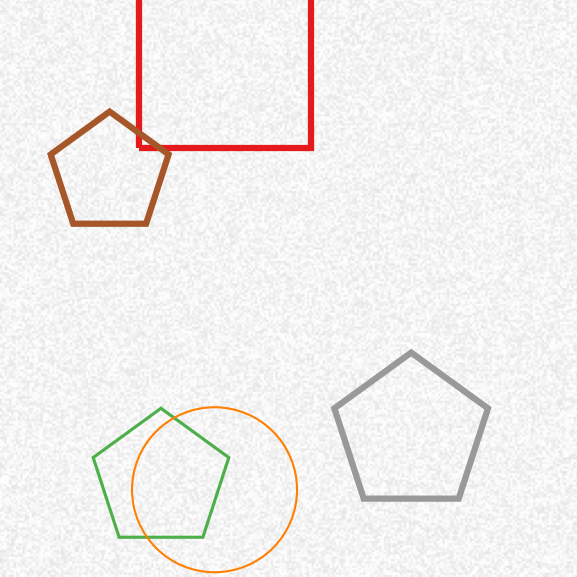[{"shape": "square", "thickness": 3, "radius": 0.74, "center": [0.389, 0.892]}, {"shape": "pentagon", "thickness": 1.5, "radius": 0.62, "center": [0.279, 0.169]}, {"shape": "circle", "thickness": 1, "radius": 0.71, "center": [0.372, 0.151]}, {"shape": "pentagon", "thickness": 3, "radius": 0.54, "center": [0.19, 0.699]}, {"shape": "pentagon", "thickness": 3, "radius": 0.7, "center": [0.712, 0.249]}]